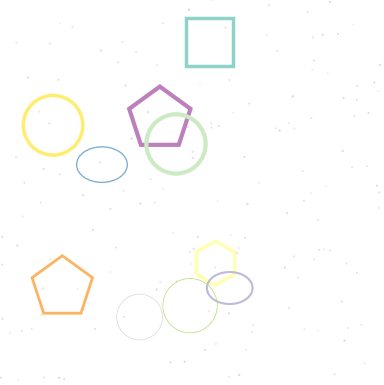[{"shape": "square", "thickness": 2.5, "radius": 0.31, "center": [0.544, 0.891]}, {"shape": "hexagon", "thickness": 2.5, "radius": 0.29, "center": [0.56, 0.317]}, {"shape": "oval", "thickness": 1.5, "radius": 0.3, "center": [0.597, 0.252]}, {"shape": "oval", "thickness": 1, "radius": 0.33, "center": [0.265, 0.572]}, {"shape": "pentagon", "thickness": 2, "radius": 0.41, "center": [0.162, 0.253]}, {"shape": "circle", "thickness": 0.5, "radius": 0.35, "center": [0.494, 0.206]}, {"shape": "circle", "thickness": 0.5, "radius": 0.3, "center": [0.363, 0.177]}, {"shape": "pentagon", "thickness": 3, "radius": 0.42, "center": [0.415, 0.691]}, {"shape": "circle", "thickness": 3, "radius": 0.38, "center": [0.457, 0.626]}, {"shape": "circle", "thickness": 2.5, "radius": 0.39, "center": [0.138, 0.675]}]